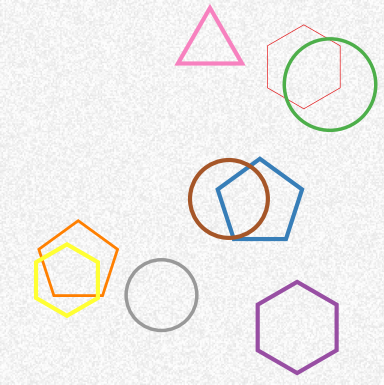[{"shape": "hexagon", "thickness": 0.5, "radius": 0.55, "center": [0.789, 0.826]}, {"shape": "pentagon", "thickness": 3, "radius": 0.58, "center": [0.675, 0.472]}, {"shape": "circle", "thickness": 2.5, "radius": 0.59, "center": [0.857, 0.78]}, {"shape": "hexagon", "thickness": 3, "radius": 0.59, "center": [0.772, 0.149]}, {"shape": "pentagon", "thickness": 2, "radius": 0.54, "center": [0.203, 0.319]}, {"shape": "hexagon", "thickness": 3, "radius": 0.46, "center": [0.174, 0.273]}, {"shape": "circle", "thickness": 3, "radius": 0.51, "center": [0.595, 0.483]}, {"shape": "triangle", "thickness": 3, "radius": 0.48, "center": [0.545, 0.883]}, {"shape": "circle", "thickness": 2.5, "radius": 0.46, "center": [0.419, 0.233]}]